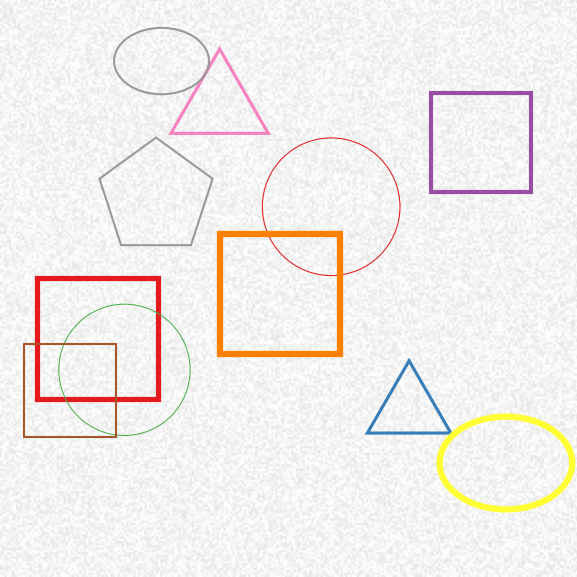[{"shape": "circle", "thickness": 0.5, "radius": 0.6, "center": [0.573, 0.641]}, {"shape": "square", "thickness": 2.5, "radius": 0.52, "center": [0.168, 0.413]}, {"shape": "triangle", "thickness": 1.5, "radius": 0.42, "center": [0.708, 0.291]}, {"shape": "circle", "thickness": 0.5, "radius": 0.57, "center": [0.215, 0.359]}, {"shape": "square", "thickness": 2, "radius": 0.43, "center": [0.832, 0.752]}, {"shape": "square", "thickness": 3, "radius": 0.52, "center": [0.485, 0.49]}, {"shape": "oval", "thickness": 3, "radius": 0.57, "center": [0.876, 0.197]}, {"shape": "square", "thickness": 1, "radius": 0.4, "center": [0.121, 0.323]}, {"shape": "triangle", "thickness": 1.5, "radius": 0.49, "center": [0.38, 0.817]}, {"shape": "oval", "thickness": 1, "radius": 0.41, "center": [0.28, 0.893]}, {"shape": "pentagon", "thickness": 1, "radius": 0.51, "center": [0.27, 0.658]}]